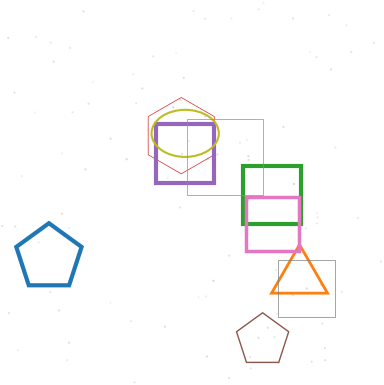[{"shape": "pentagon", "thickness": 3, "radius": 0.45, "center": [0.127, 0.331]}, {"shape": "triangle", "thickness": 2, "radius": 0.42, "center": [0.778, 0.281]}, {"shape": "square", "thickness": 3, "radius": 0.38, "center": [0.707, 0.493]}, {"shape": "hexagon", "thickness": 0.5, "radius": 0.5, "center": [0.471, 0.648]}, {"shape": "square", "thickness": 3, "radius": 0.38, "center": [0.481, 0.601]}, {"shape": "pentagon", "thickness": 1, "radius": 0.36, "center": [0.682, 0.116]}, {"shape": "square", "thickness": 2.5, "radius": 0.35, "center": [0.707, 0.418]}, {"shape": "square", "thickness": 0.5, "radius": 0.37, "center": [0.796, 0.25]}, {"shape": "oval", "thickness": 1.5, "radius": 0.44, "center": [0.481, 0.654]}, {"shape": "square", "thickness": 0.5, "radius": 0.5, "center": [0.584, 0.593]}]